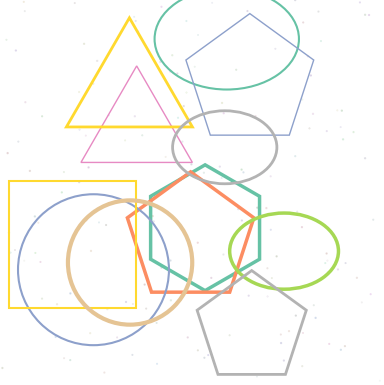[{"shape": "hexagon", "thickness": 2.5, "radius": 0.82, "center": [0.533, 0.408]}, {"shape": "oval", "thickness": 1.5, "radius": 0.94, "center": [0.589, 0.899]}, {"shape": "pentagon", "thickness": 2.5, "radius": 0.86, "center": [0.495, 0.381]}, {"shape": "circle", "thickness": 1.5, "radius": 0.98, "center": [0.243, 0.299]}, {"shape": "pentagon", "thickness": 1, "radius": 0.87, "center": [0.649, 0.79]}, {"shape": "triangle", "thickness": 1, "radius": 0.84, "center": [0.355, 0.662]}, {"shape": "oval", "thickness": 2.5, "radius": 0.71, "center": [0.738, 0.348]}, {"shape": "square", "thickness": 1.5, "radius": 0.83, "center": [0.188, 0.364]}, {"shape": "triangle", "thickness": 2, "radius": 0.94, "center": [0.336, 0.765]}, {"shape": "circle", "thickness": 3, "radius": 0.81, "center": [0.338, 0.318]}, {"shape": "pentagon", "thickness": 2, "radius": 0.75, "center": [0.654, 0.148]}, {"shape": "oval", "thickness": 2, "radius": 0.68, "center": [0.584, 0.617]}]